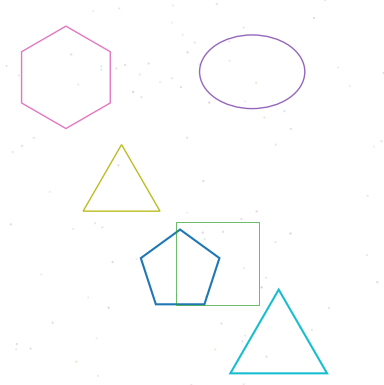[{"shape": "pentagon", "thickness": 1.5, "radius": 0.54, "center": [0.468, 0.296]}, {"shape": "square", "thickness": 0.5, "radius": 0.54, "center": [0.565, 0.316]}, {"shape": "oval", "thickness": 1, "radius": 0.68, "center": [0.655, 0.814]}, {"shape": "hexagon", "thickness": 1, "radius": 0.67, "center": [0.171, 0.799]}, {"shape": "triangle", "thickness": 1, "radius": 0.58, "center": [0.316, 0.509]}, {"shape": "triangle", "thickness": 1.5, "radius": 0.72, "center": [0.724, 0.103]}]